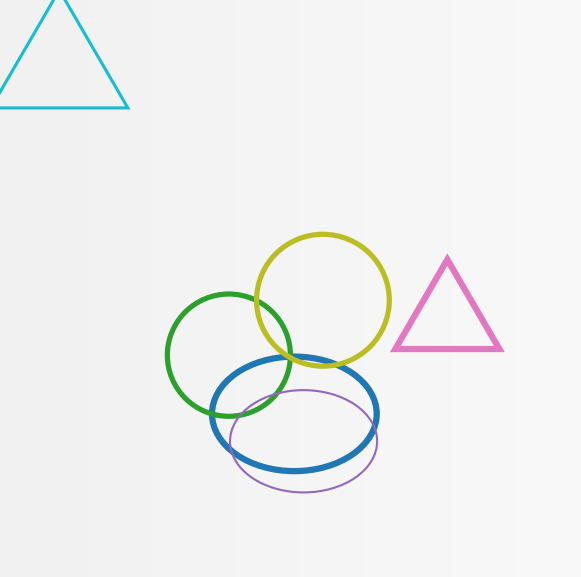[{"shape": "oval", "thickness": 3, "radius": 0.71, "center": [0.506, 0.282]}, {"shape": "circle", "thickness": 2.5, "radius": 0.53, "center": [0.394, 0.384]}, {"shape": "oval", "thickness": 1, "radius": 0.63, "center": [0.522, 0.235]}, {"shape": "triangle", "thickness": 3, "radius": 0.52, "center": [0.77, 0.446]}, {"shape": "circle", "thickness": 2.5, "radius": 0.57, "center": [0.556, 0.479]}, {"shape": "triangle", "thickness": 1.5, "radius": 0.68, "center": [0.102, 0.88]}]